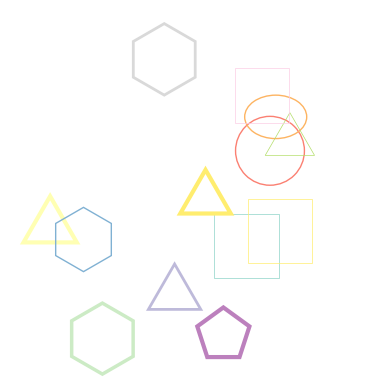[{"shape": "square", "thickness": 0.5, "radius": 0.42, "center": [0.64, 0.362]}, {"shape": "triangle", "thickness": 3, "radius": 0.4, "center": [0.13, 0.41]}, {"shape": "triangle", "thickness": 2, "radius": 0.39, "center": [0.453, 0.236]}, {"shape": "circle", "thickness": 1, "radius": 0.45, "center": [0.701, 0.608]}, {"shape": "hexagon", "thickness": 1, "radius": 0.42, "center": [0.217, 0.378]}, {"shape": "oval", "thickness": 1, "radius": 0.4, "center": [0.716, 0.696]}, {"shape": "triangle", "thickness": 0.5, "radius": 0.37, "center": [0.753, 0.633]}, {"shape": "square", "thickness": 0.5, "radius": 0.35, "center": [0.68, 0.752]}, {"shape": "hexagon", "thickness": 2, "radius": 0.46, "center": [0.427, 0.846]}, {"shape": "pentagon", "thickness": 3, "radius": 0.36, "center": [0.58, 0.13]}, {"shape": "hexagon", "thickness": 2.5, "radius": 0.46, "center": [0.266, 0.12]}, {"shape": "square", "thickness": 0.5, "radius": 0.41, "center": [0.728, 0.399]}, {"shape": "triangle", "thickness": 3, "radius": 0.38, "center": [0.534, 0.483]}]